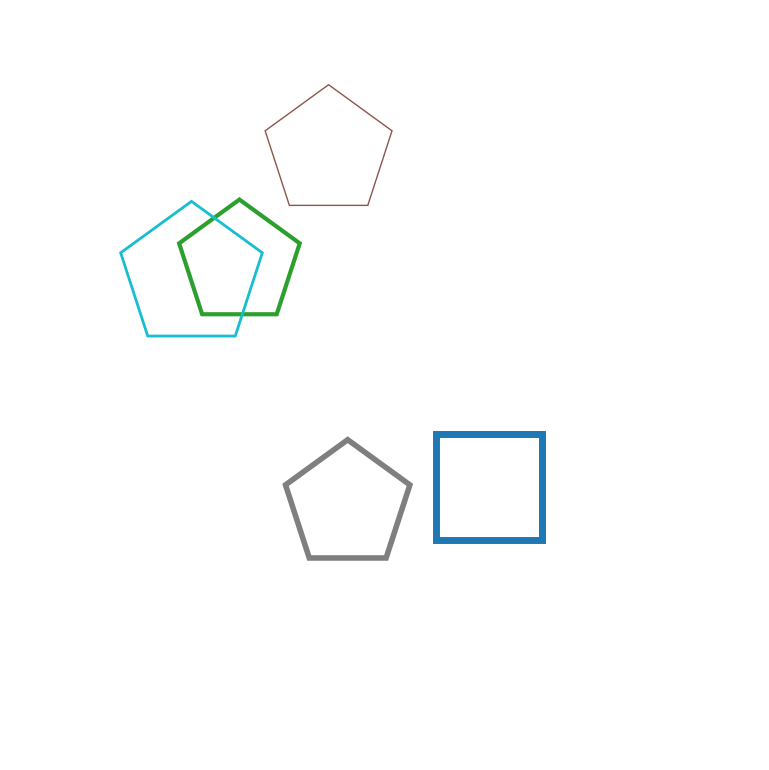[{"shape": "square", "thickness": 2.5, "radius": 0.35, "center": [0.635, 0.368]}, {"shape": "pentagon", "thickness": 1.5, "radius": 0.41, "center": [0.311, 0.659]}, {"shape": "pentagon", "thickness": 0.5, "radius": 0.43, "center": [0.427, 0.803]}, {"shape": "pentagon", "thickness": 2, "radius": 0.42, "center": [0.452, 0.344]}, {"shape": "pentagon", "thickness": 1, "radius": 0.48, "center": [0.249, 0.642]}]